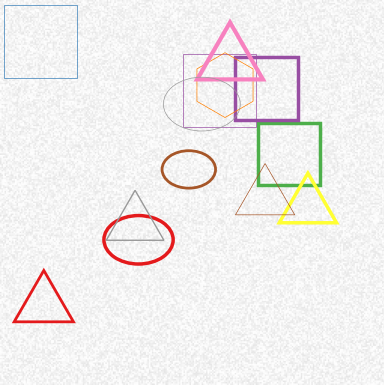[{"shape": "oval", "thickness": 2.5, "radius": 0.45, "center": [0.36, 0.377]}, {"shape": "triangle", "thickness": 2, "radius": 0.44, "center": [0.114, 0.209]}, {"shape": "square", "thickness": 0.5, "radius": 0.47, "center": [0.105, 0.891]}, {"shape": "square", "thickness": 2.5, "radius": 0.4, "center": [0.752, 0.601]}, {"shape": "square", "thickness": 2.5, "radius": 0.41, "center": [0.691, 0.771]}, {"shape": "square", "thickness": 0.5, "radius": 0.47, "center": [0.57, 0.765]}, {"shape": "hexagon", "thickness": 0.5, "radius": 0.42, "center": [0.584, 0.779]}, {"shape": "triangle", "thickness": 2.5, "radius": 0.43, "center": [0.8, 0.464]}, {"shape": "triangle", "thickness": 0.5, "radius": 0.44, "center": [0.689, 0.486]}, {"shape": "oval", "thickness": 2, "radius": 0.35, "center": [0.49, 0.56]}, {"shape": "triangle", "thickness": 3, "radius": 0.49, "center": [0.597, 0.843]}, {"shape": "oval", "thickness": 0.5, "radius": 0.5, "center": [0.524, 0.73]}, {"shape": "triangle", "thickness": 1, "radius": 0.43, "center": [0.351, 0.419]}]